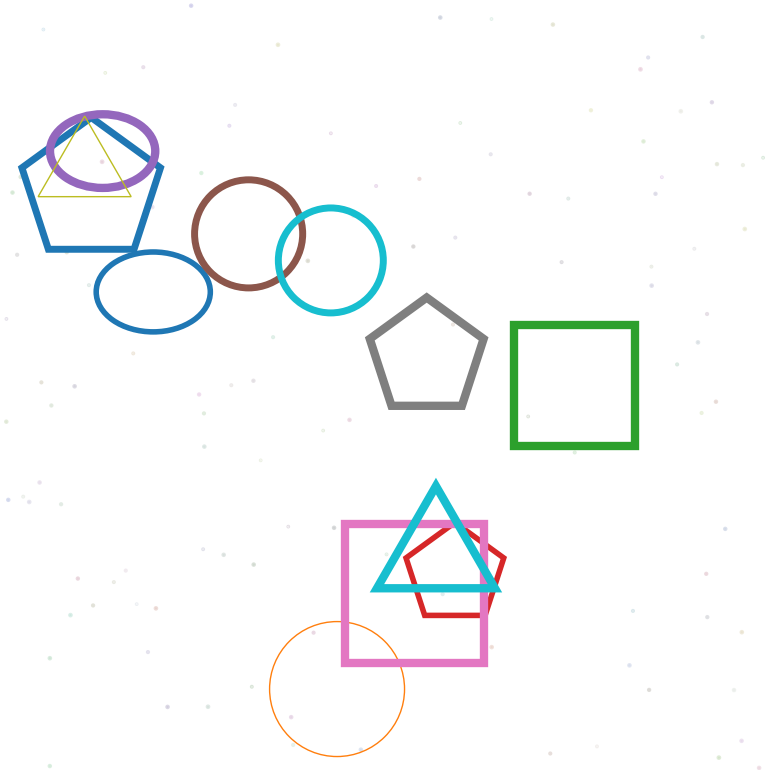[{"shape": "pentagon", "thickness": 2.5, "radius": 0.47, "center": [0.118, 0.753]}, {"shape": "oval", "thickness": 2, "radius": 0.37, "center": [0.199, 0.621]}, {"shape": "circle", "thickness": 0.5, "radius": 0.44, "center": [0.438, 0.105]}, {"shape": "square", "thickness": 3, "radius": 0.39, "center": [0.746, 0.499]}, {"shape": "pentagon", "thickness": 2, "radius": 0.33, "center": [0.591, 0.255]}, {"shape": "oval", "thickness": 3, "radius": 0.34, "center": [0.133, 0.804]}, {"shape": "circle", "thickness": 2.5, "radius": 0.35, "center": [0.323, 0.696]}, {"shape": "square", "thickness": 3, "radius": 0.45, "center": [0.539, 0.229]}, {"shape": "pentagon", "thickness": 3, "radius": 0.39, "center": [0.554, 0.536]}, {"shape": "triangle", "thickness": 0.5, "radius": 0.35, "center": [0.11, 0.779]}, {"shape": "triangle", "thickness": 3, "radius": 0.44, "center": [0.566, 0.28]}, {"shape": "circle", "thickness": 2.5, "radius": 0.34, "center": [0.43, 0.662]}]